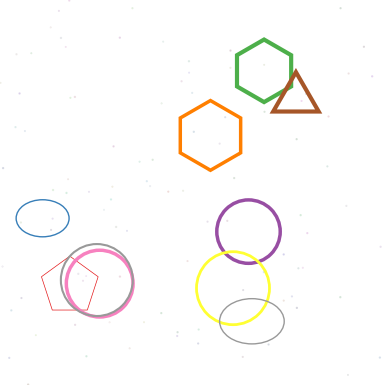[{"shape": "pentagon", "thickness": 0.5, "radius": 0.39, "center": [0.181, 0.257]}, {"shape": "oval", "thickness": 1, "radius": 0.34, "center": [0.111, 0.433]}, {"shape": "hexagon", "thickness": 3, "radius": 0.41, "center": [0.686, 0.816]}, {"shape": "circle", "thickness": 2.5, "radius": 0.41, "center": [0.645, 0.398]}, {"shape": "hexagon", "thickness": 2.5, "radius": 0.45, "center": [0.547, 0.648]}, {"shape": "circle", "thickness": 2, "radius": 0.47, "center": [0.605, 0.251]}, {"shape": "triangle", "thickness": 3, "radius": 0.34, "center": [0.769, 0.744]}, {"shape": "circle", "thickness": 2.5, "radius": 0.43, "center": [0.259, 0.263]}, {"shape": "oval", "thickness": 1, "radius": 0.42, "center": [0.654, 0.166]}, {"shape": "circle", "thickness": 1.5, "radius": 0.47, "center": [0.252, 0.273]}]